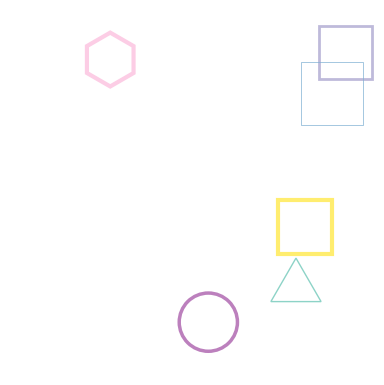[{"shape": "triangle", "thickness": 1, "radius": 0.38, "center": [0.769, 0.254]}, {"shape": "square", "thickness": 2, "radius": 0.34, "center": [0.898, 0.863]}, {"shape": "square", "thickness": 0.5, "radius": 0.4, "center": [0.863, 0.757]}, {"shape": "hexagon", "thickness": 3, "radius": 0.35, "center": [0.286, 0.845]}, {"shape": "circle", "thickness": 2.5, "radius": 0.38, "center": [0.541, 0.163]}, {"shape": "square", "thickness": 3, "radius": 0.35, "center": [0.793, 0.41]}]